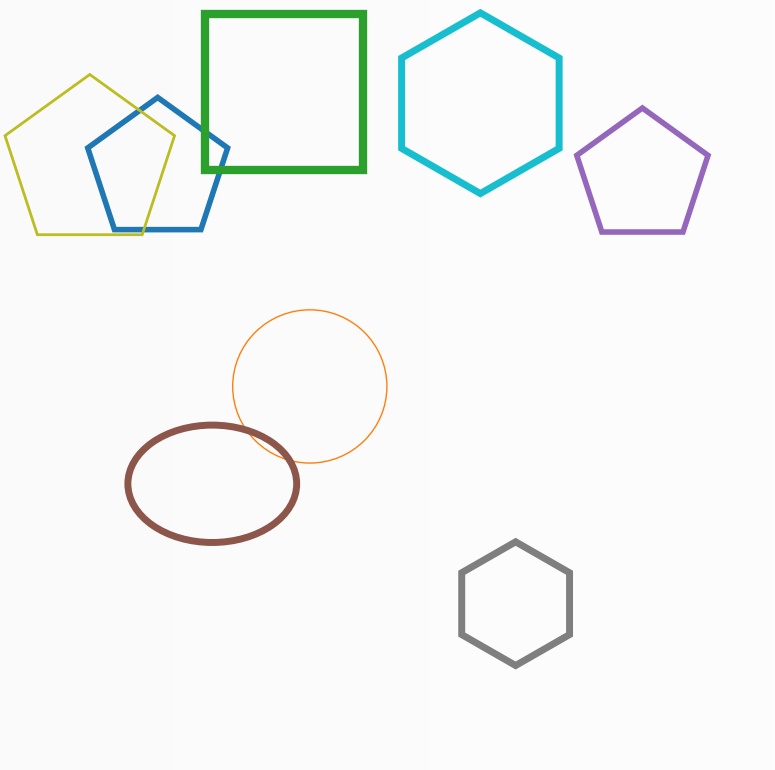[{"shape": "pentagon", "thickness": 2, "radius": 0.47, "center": [0.203, 0.779]}, {"shape": "circle", "thickness": 0.5, "radius": 0.5, "center": [0.4, 0.498]}, {"shape": "square", "thickness": 3, "radius": 0.51, "center": [0.366, 0.881]}, {"shape": "pentagon", "thickness": 2, "radius": 0.45, "center": [0.829, 0.771]}, {"shape": "oval", "thickness": 2.5, "radius": 0.54, "center": [0.274, 0.372]}, {"shape": "hexagon", "thickness": 2.5, "radius": 0.4, "center": [0.665, 0.216]}, {"shape": "pentagon", "thickness": 1, "radius": 0.58, "center": [0.116, 0.788]}, {"shape": "hexagon", "thickness": 2.5, "radius": 0.59, "center": [0.62, 0.866]}]